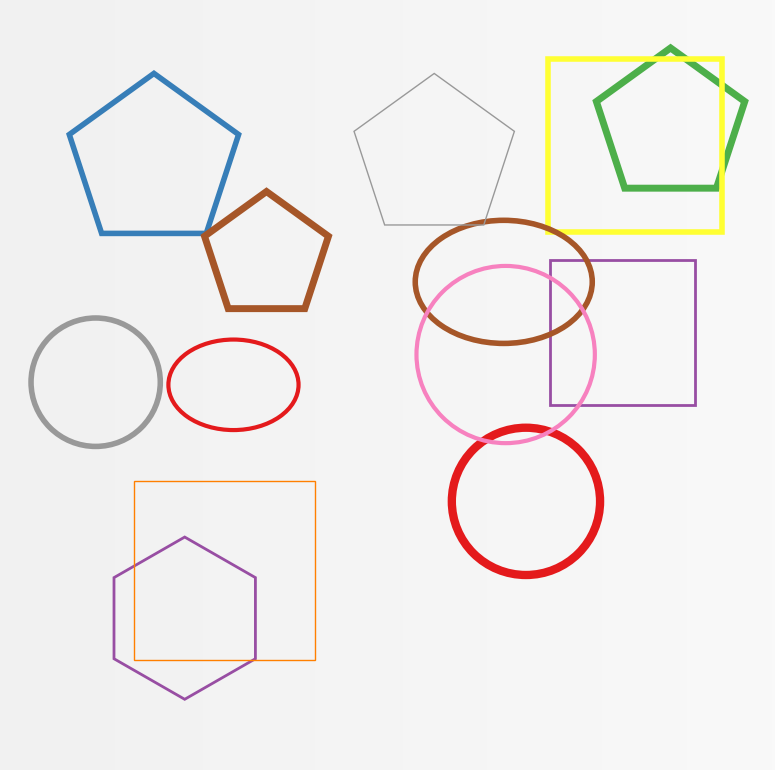[{"shape": "circle", "thickness": 3, "radius": 0.48, "center": [0.679, 0.349]}, {"shape": "oval", "thickness": 1.5, "radius": 0.42, "center": [0.301, 0.5]}, {"shape": "pentagon", "thickness": 2, "radius": 0.57, "center": [0.199, 0.79]}, {"shape": "pentagon", "thickness": 2.5, "radius": 0.5, "center": [0.865, 0.837]}, {"shape": "hexagon", "thickness": 1, "radius": 0.53, "center": [0.238, 0.197]}, {"shape": "square", "thickness": 1, "radius": 0.47, "center": [0.803, 0.568]}, {"shape": "square", "thickness": 0.5, "radius": 0.58, "center": [0.289, 0.259]}, {"shape": "square", "thickness": 2, "radius": 0.56, "center": [0.819, 0.811]}, {"shape": "pentagon", "thickness": 2.5, "radius": 0.42, "center": [0.344, 0.667]}, {"shape": "oval", "thickness": 2, "radius": 0.57, "center": [0.65, 0.634]}, {"shape": "circle", "thickness": 1.5, "radius": 0.58, "center": [0.652, 0.54]}, {"shape": "pentagon", "thickness": 0.5, "radius": 0.54, "center": [0.56, 0.796]}, {"shape": "circle", "thickness": 2, "radius": 0.42, "center": [0.123, 0.504]}]